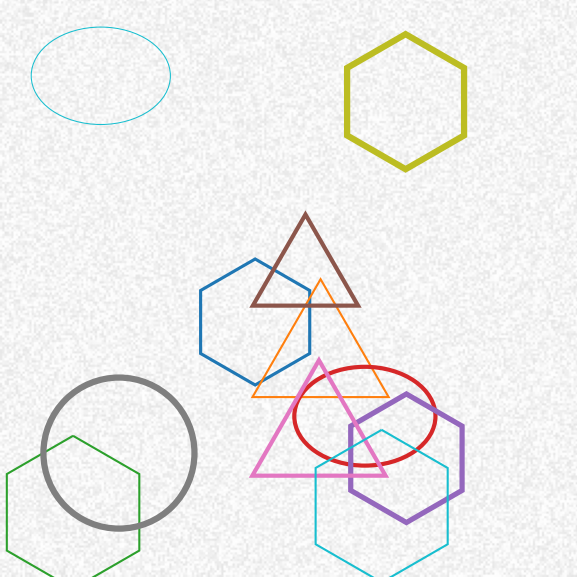[{"shape": "hexagon", "thickness": 1.5, "radius": 0.55, "center": [0.442, 0.442]}, {"shape": "triangle", "thickness": 1, "radius": 0.68, "center": [0.555, 0.38]}, {"shape": "hexagon", "thickness": 1, "radius": 0.66, "center": [0.127, 0.112]}, {"shape": "oval", "thickness": 2, "radius": 0.61, "center": [0.632, 0.278]}, {"shape": "hexagon", "thickness": 2.5, "radius": 0.56, "center": [0.704, 0.206]}, {"shape": "triangle", "thickness": 2, "radius": 0.53, "center": [0.529, 0.523]}, {"shape": "triangle", "thickness": 2, "radius": 0.67, "center": [0.552, 0.242]}, {"shape": "circle", "thickness": 3, "radius": 0.65, "center": [0.206, 0.215]}, {"shape": "hexagon", "thickness": 3, "radius": 0.58, "center": [0.702, 0.823]}, {"shape": "oval", "thickness": 0.5, "radius": 0.6, "center": [0.175, 0.868]}, {"shape": "hexagon", "thickness": 1, "radius": 0.66, "center": [0.661, 0.123]}]